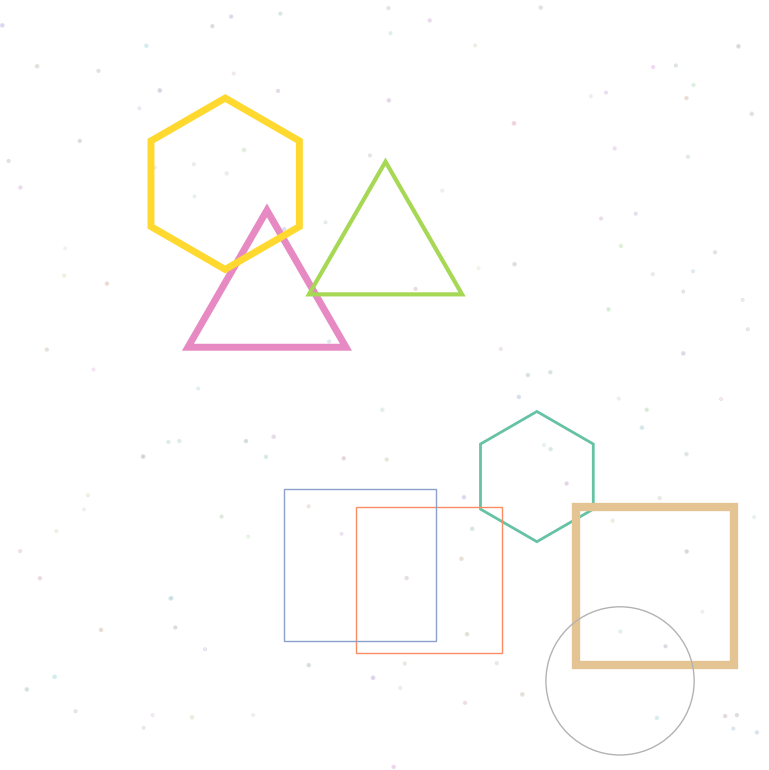[{"shape": "hexagon", "thickness": 1, "radius": 0.42, "center": [0.697, 0.381]}, {"shape": "square", "thickness": 0.5, "radius": 0.47, "center": [0.557, 0.247]}, {"shape": "square", "thickness": 0.5, "radius": 0.49, "center": [0.468, 0.266]}, {"shape": "triangle", "thickness": 2.5, "radius": 0.59, "center": [0.347, 0.608]}, {"shape": "triangle", "thickness": 1.5, "radius": 0.57, "center": [0.501, 0.675]}, {"shape": "hexagon", "thickness": 2.5, "radius": 0.56, "center": [0.292, 0.761]}, {"shape": "square", "thickness": 3, "radius": 0.51, "center": [0.851, 0.239]}, {"shape": "circle", "thickness": 0.5, "radius": 0.48, "center": [0.805, 0.116]}]